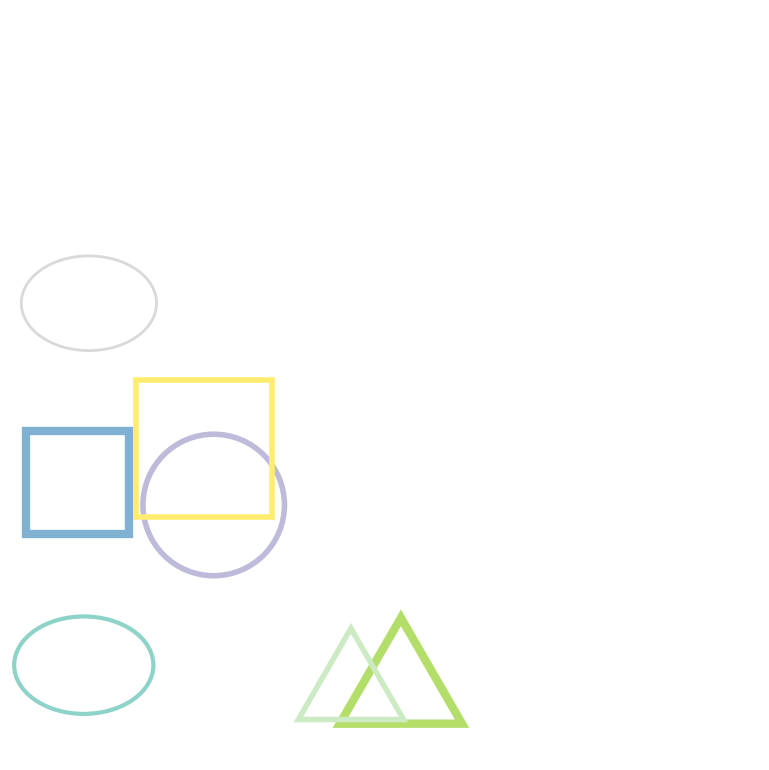[{"shape": "oval", "thickness": 1.5, "radius": 0.45, "center": [0.109, 0.136]}, {"shape": "circle", "thickness": 2, "radius": 0.46, "center": [0.278, 0.344]}, {"shape": "square", "thickness": 3, "radius": 0.33, "center": [0.1, 0.374]}, {"shape": "triangle", "thickness": 3, "radius": 0.46, "center": [0.521, 0.106]}, {"shape": "oval", "thickness": 1, "radius": 0.44, "center": [0.116, 0.606]}, {"shape": "triangle", "thickness": 2, "radius": 0.39, "center": [0.456, 0.105]}, {"shape": "square", "thickness": 2, "radius": 0.44, "center": [0.265, 0.417]}]